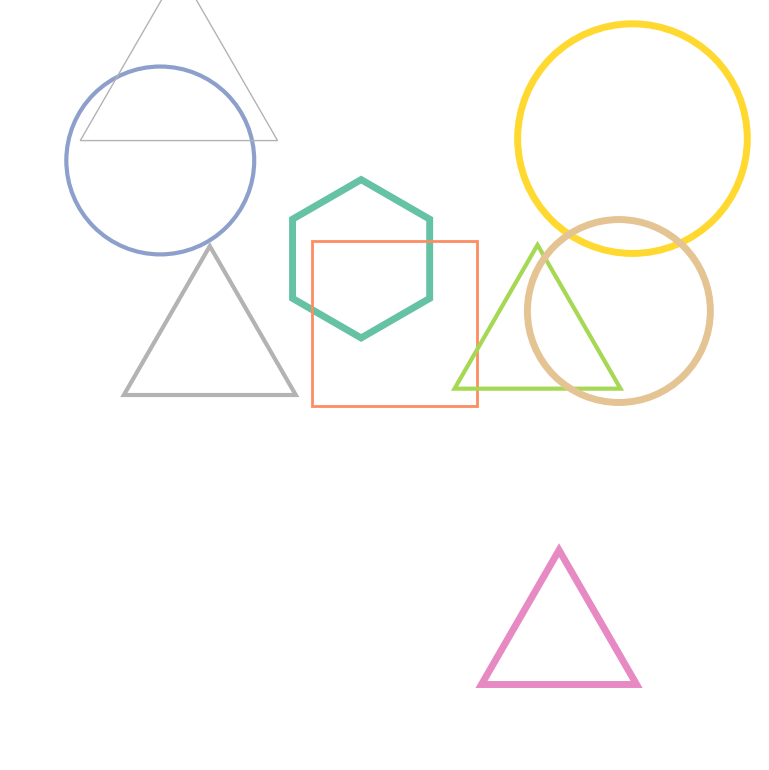[{"shape": "hexagon", "thickness": 2.5, "radius": 0.51, "center": [0.469, 0.664]}, {"shape": "square", "thickness": 1, "radius": 0.54, "center": [0.512, 0.58]}, {"shape": "circle", "thickness": 1.5, "radius": 0.61, "center": [0.208, 0.792]}, {"shape": "triangle", "thickness": 2.5, "radius": 0.58, "center": [0.726, 0.169]}, {"shape": "triangle", "thickness": 1.5, "radius": 0.62, "center": [0.698, 0.557]}, {"shape": "circle", "thickness": 2.5, "radius": 0.75, "center": [0.821, 0.82]}, {"shape": "circle", "thickness": 2.5, "radius": 0.59, "center": [0.804, 0.596]}, {"shape": "triangle", "thickness": 0.5, "radius": 0.74, "center": [0.232, 0.891]}, {"shape": "triangle", "thickness": 1.5, "radius": 0.64, "center": [0.272, 0.551]}]